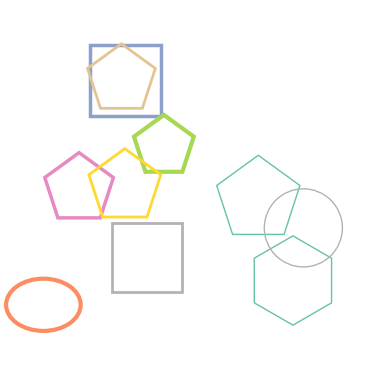[{"shape": "hexagon", "thickness": 1, "radius": 0.58, "center": [0.761, 0.271]}, {"shape": "pentagon", "thickness": 1, "radius": 0.57, "center": [0.671, 0.483]}, {"shape": "oval", "thickness": 3, "radius": 0.48, "center": [0.113, 0.208]}, {"shape": "square", "thickness": 2.5, "radius": 0.46, "center": [0.326, 0.791]}, {"shape": "pentagon", "thickness": 2.5, "radius": 0.47, "center": [0.205, 0.51]}, {"shape": "pentagon", "thickness": 3, "radius": 0.41, "center": [0.426, 0.62]}, {"shape": "pentagon", "thickness": 2, "radius": 0.49, "center": [0.324, 0.516]}, {"shape": "pentagon", "thickness": 2, "radius": 0.46, "center": [0.315, 0.794]}, {"shape": "circle", "thickness": 1, "radius": 0.51, "center": [0.788, 0.408]}, {"shape": "square", "thickness": 2, "radius": 0.45, "center": [0.382, 0.331]}]